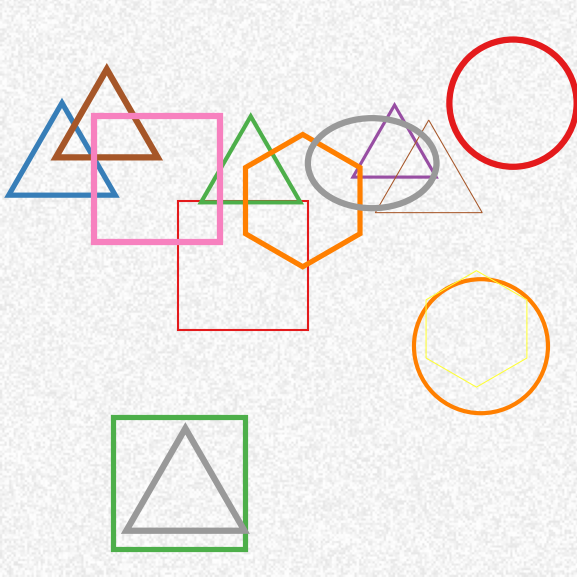[{"shape": "circle", "thickness": 3, "radius": 0.55, "center": [0.888, 0.821]}, {"shape": "square", "thickness": 1, "radius": 0.56, "center": [0.421, 0.539]}, {"shape": "triangle", "thickness": 2.5, "radius": 0.53, "center": [0.107, 0.714]}, {"shape": "square", "thickness": 2.5, "radius": 0.57, "center": [0.31, 0.163]}, {"shape": "triangle", "thickness": 2, "radius": 0.5, "center": [0.434, 0.698]}, {"shape": "triangle", "thickness": 1.5, "radius": 0.42, "center": [0.683, 0.734]}, {"shape": "hexagon", "thickness": 2.5, "radius": 0.57, "center": [0.524, 0.652]}, {"shape": "circle", "thickness": 2, "radius": 0.58, "center": [0.833, 0.4]}, {"shape": "hexagon", "thickness": 0.5, "radius": 0.5, "center": [0.825, 0.43]}, {"shape": "triangle", "thickness": 0.5, "radius": 0.53, "center": [0.742, 0.684]}, {"shape": "triangle", "thickness": 3, "radius": 0.51, "center": [0.185, 0.778]}, {"shape": "square", "thickness": 3, "radius": 0.54, "center": [0.272, 0.689]}, {"shape": "triangle", "thickness": 3, "radius": 0.59, "center": [0.321, 0.139]}, {"shape": "oval", "thickness": 3, "radius": 0.56, "center": [0.644, 0.717]}]